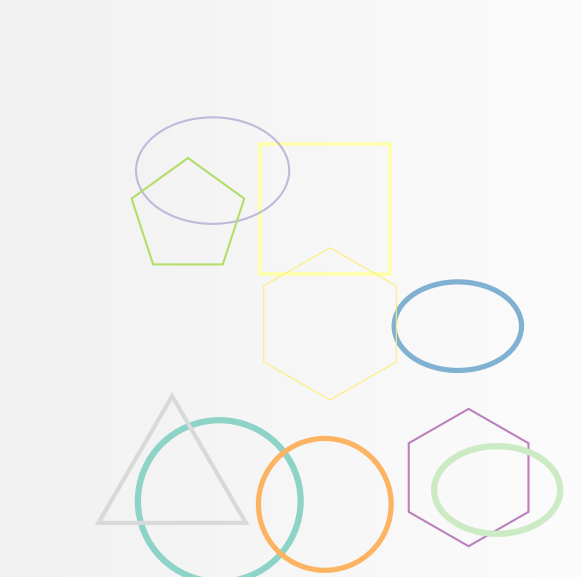[{"shape": "circle", "thickness": 3, "radius": 0.7, "center": [0.377, 0.132]}, {"shape": "square", "thickness": 2, "radius": 0.56, "center": [0.559, 0.637]}, {"shape": "oval", "thickness": 1, "radius": 0.66, "center": [0.366, 0.704]}, {"shape": "oval", "thickness": 2.5, "radius": 0.55, "center": [0.788, 0.434]}, {"shape": "circle", "thickness": 2.5, "radius": 0.57, "center": [0.559, 0.126]}, {"shape": "pentagon", "thickness": 1, "radius": 0.51, "center": [0.323, 0.624]}, {"shape": "triangle", "thickness": 2, "radius": 0.73, "center": [0.296, 0.167]}, {"shape": "hexagon", "thickness": 1, "radius": 0.59, "center": [0.806, 0.172]}, {"shape": "oval", "thickness": 3, "radius": 0.54, "center": [0.855, 0.151]}, {"shape": "hexagon", "thickness": 0.5, "radius": 0.66, "center": [0.568, 0.438]}]